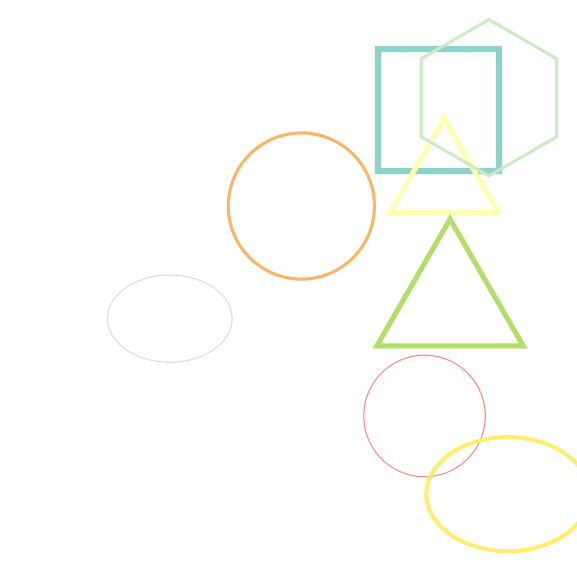[{"shape": "square", "thickness": 3, "radius": 0.52, "center": [0.759, 0.809]}, {"shape": "triangle", "thickness": 2.5, "radius": 0.54, "center": [0.769, 0.685]}, {"shape": "circle", "thickness": 0.5, "radius": 0.53, "center": [0.735, 0.279]}, {"shape": "circle", "thickness": 1.5, "radius": 0.63, "center": [0.522, 0.642]}, {"shape": "triangle", "thickness": 2.5, "radius": 0.73, "center": [0.779, 0.473]}, {"shape": "oval", "thickness": 0.5, "radius": 0.54, "center": [0.294, 0.447]}, {"shape": "hexagon", "thickness": 1.5, "radius": 0.68, "center": [0.847, 0.83]}, {"shape": "oval", "thickness": 2, "radius": 0.71, "center": [0.879, 0.143]}]